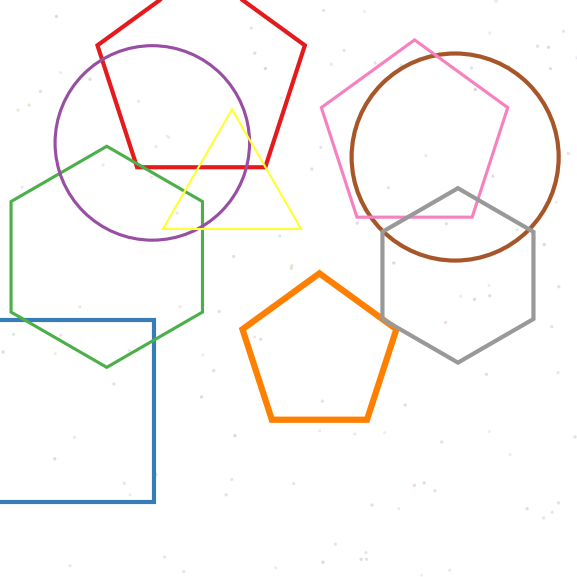[{"shape": "pentagon", "thickness": 2, "radius": 0.94, "center": [0.348, 0.862]}, {"shape": "square", "thickness": 2, "radius": 0.79, "center": [0.109, 0.288]}, {"shape": "hexagon", "thickness": 1.5, "radius": 0.96, "center": [0.185, 0.554]}, {"shape": "circle", "thickness": 1.5, "radius": 0.84, "center": [0.264, 0.752]}, {"shape": "pentagon", "thickness": 3, "radius": 0.7, "center": [0.553, 0.386]}, {"shape": "triangle", "thickness": 1, "radius": 0.69, "center": [0.402, 0.672]}, {"shape": "circle", "thickness": 2, "radius": 0.9, "center": [0.788, 0.727]}, {"shape": "pentagon", "thickness": 1.5, "radius": 0.85, "center": [0.718, 0.76]}, {"shape": "hexagon", "thickness": 2, "radius": 0.75, "center": [0.793, 0.522]}]